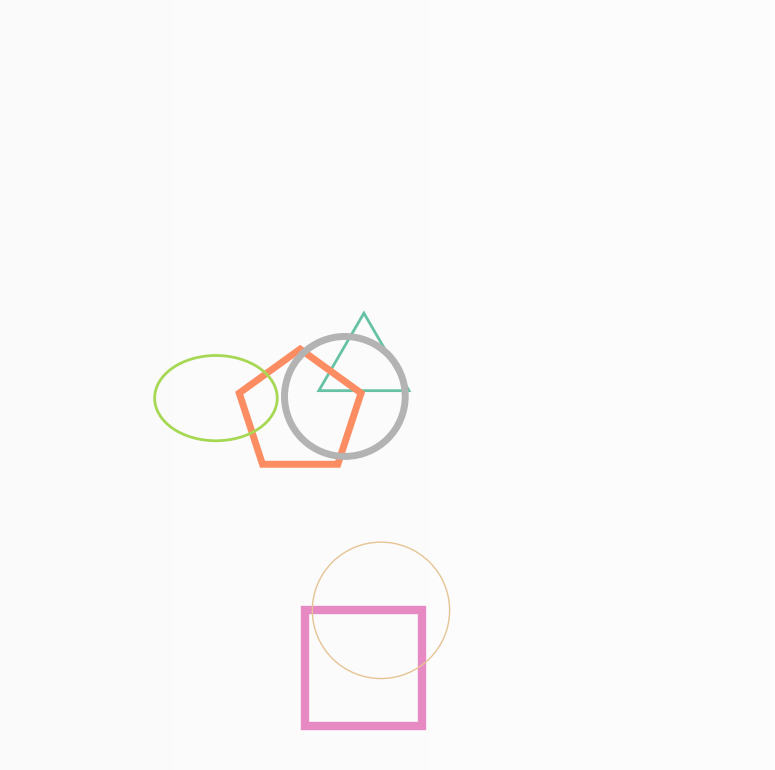[{"shape": "triangle", "thickness": 1, "radius": 0.34, "center": [0.47, 0.526]}, {"shape": "pentagon", "thickness": 2.5, "radius": 0.41, "center": [0.387, 0.464]}, {"shape": "square", "thickness": 3, "radius": 0.38, "center": [0.469, 0.132]}, {"shape": "oval", "thickness": 1, "radius": 0.4, "center": [0.279, 0.483]}, {"shape": "circle", "thickness": 0.5, "radius": 0.44, "center": [0.492, 0.207]}, {"shape": "circle", "thickness": 2.5, "radius": 0.39, "center": [0.445, 0.485]}]